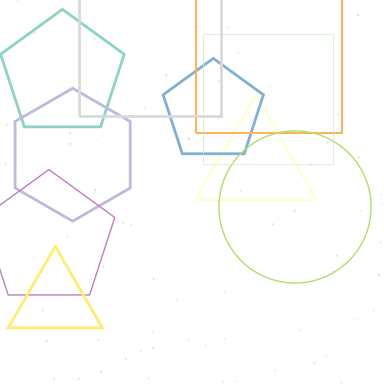[{"shape": "pentagon", "thickness": 2, "radius": 0.84, "center": [0.162, 0.807]}, {"shape": "triangle", "thickness": 1, "radius": 0.91, "center": [0.665, 0.571]}, {"shape": "hexagon", "thickness": 2, "radius": 0.86, "center": [0.189, 0.598]}, {"shape": "pentagon", "thickness": 2, "radius": 0.68, "center": [0.554, 0.711]}, {"shape": "square", "thickness": 1.5, "radius": 0.95, "center": [0.698, 0.845]}, {"shape": "circle", "thickness": 1, "radius": 0.99, "center": [0.766, 0.462]}, {"shape": "square", "thickness": 2, "radius": 0.92, "center": [0.39, 0.883]}, {"shape": "pentagon", "thickness": 1, "radius": 0.9, "center": [0.127, 0.38]}, {"shape": "square", "thickness": 0.5, "radius": 0.84, "center": [0.696, 0.743]}, {"shape": "triangle", "thickness": 2, "radius": 0.71, "center": [0.144, 0.219]}]